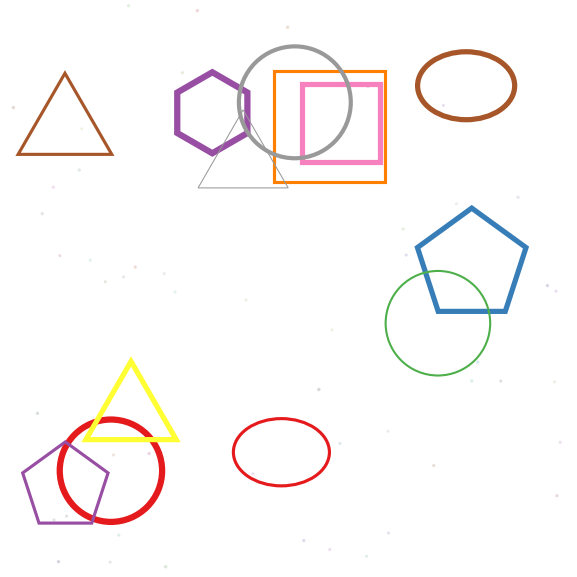[{"shape": "oval", "thickness": 1.5, "radius": 0.42, "center": [0.487, 0.216]}, {"shape": "circle", "thickness": 3, "radius": 0.44, "center": [0.192, 0.184]}, {"shape": "pentagon", "thickness": 2.5, "radius": 0.49, "center": [0.817, 0.54]}, {"shape": "circle", "thickness": 1, "radius": 0.45, "center": [0.758, 0.439]}, {"shape": "pentagon", "thickness": 1.5, "radius": 0.39, "center": [0.113, 0.156]}, {"shape": "hexagon", "thickness": 3, "radius": 0.35, "center": [0.368, 0.804]}, {"shape": "square", "thickness": 1.5, "radius": 0.48, "center": [0.57, 0.781]}, {"shape": "triangle", "thickness": 2.5, "radius": 0.45, "center": [0.227, 0.283]}, {"shape": "triangle", "thickness": 1.5, "radius": 0.47, "center": [0.112, 0.779]}, {"shape": "oval", "thickness": 2.5, "radius": 0.42, "center": [0.807, 0.851]}, {"shape": "square", "thickness": 2.5, "radius": 0.34, "center": [0.591, 0.786]}, {"shape": "circle", "thickness": 2, "radius": 0.48, "center": [0.511, 0.822]}, {"shape": "triangle", "thickness": 0.5, "radius": 0.45, "center": [0.421, 0.719]}]